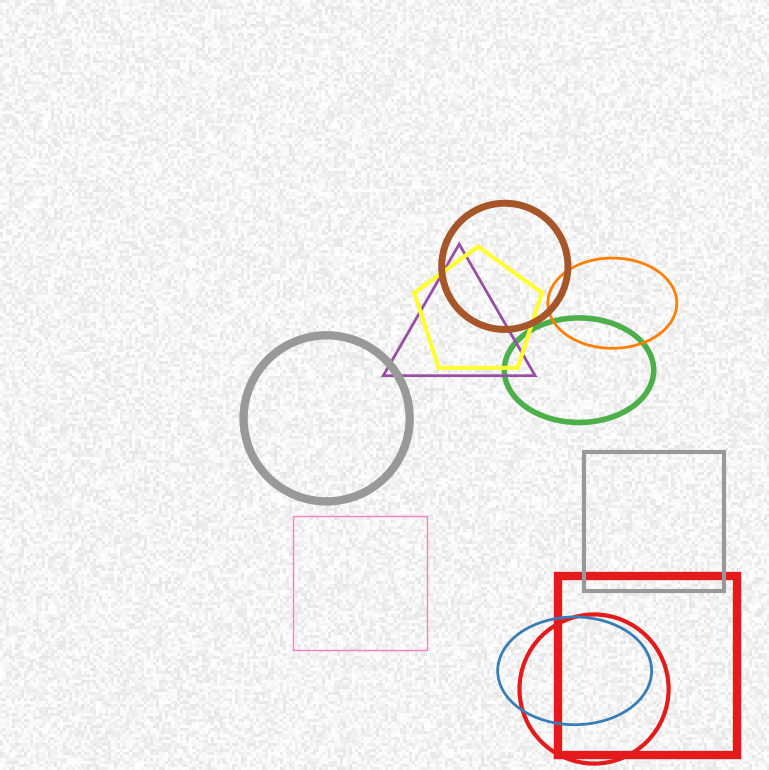[{"shape": "square", "thickness": 3, "radius": 0.58, "center": [0.841, 0.136]}, {"shape": "circle", "thickness": 1.5, "radius": 0.48, "center": [0.772, 0.105]}, {"shape": "oval", "thickness": 1, "radius": 0.5, "center": [0.746, 0.129]}, {"shape": "oval", "thickness": 2, "radius": 0.48, "center": [0.752, 0.519]}, {"shape": "triangle", "thickness": 1, "radius": 0.57, "center": [0.596, 0.569]}, {"shape": "oval", "thickness": 1, "radius": 0.42, "center": [0.795, 0.606]}, {"shape": "pentagon", "thickness": 1.5, "radius": 0.44, "center": [0.621, 0.593]}, {"shape": "circle", "thickness": 2.5, "radius": 0.41, "center": [0.656, 0.654]}, {"shape": "square", "thickness": 0.5, "radius": 0.43, "center": [0.468, 0.243]}, {"shape": "circle", "thickness": 3, "radius": 0.54, "center": [0.424, 0.457]}, {"shape": "square", "thickness": 1.5, "radius": 0.45, "center": [0.85, 0.323]}]